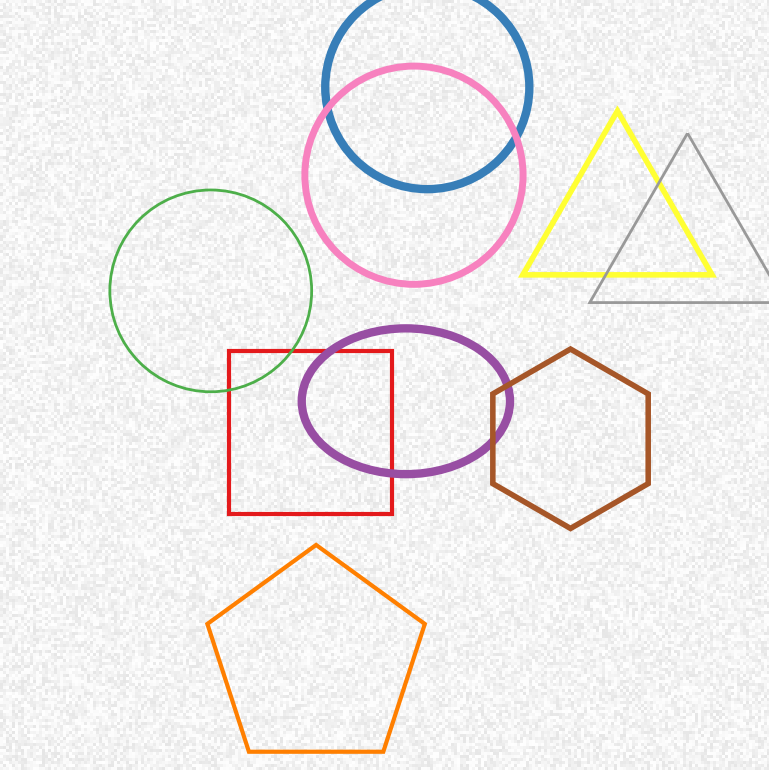[{"shape": "square", "thickness": 1.5, "radius": 0.53, "center": [0.404, 0.439]}, {"shape": "circle", "thickness": 3, "radius": 0.66, "center": [0.555, 0.887]}, {"shape": "circle", "thickness": 1, "radius": 0.66, "center": [0.274, 0.622]}, {"shape": "oval", "thickness": 3, "radius": 0.68, "center": [0.527, 0.479]}, {"shape": "pentagon", "thickness": 1.5, "radius": 0.74, "center": [0.411, 0.144]}, {"shape": "triangle", "thickness": 2, "radius": 0.71, "center": [0.802, 0.714]}, {"shape": "hexagon", "thickness": 2, "radius": 0.58, "center": [0.741, 0.43]}, {"shape": "circle", "thickness": 2.5, "radius": 0.71, "center": [0.538, 0.772]}, {"shape": "triangle", "thickness": 1, "radius": 0.73, "center": [0.893, 0.68]}]